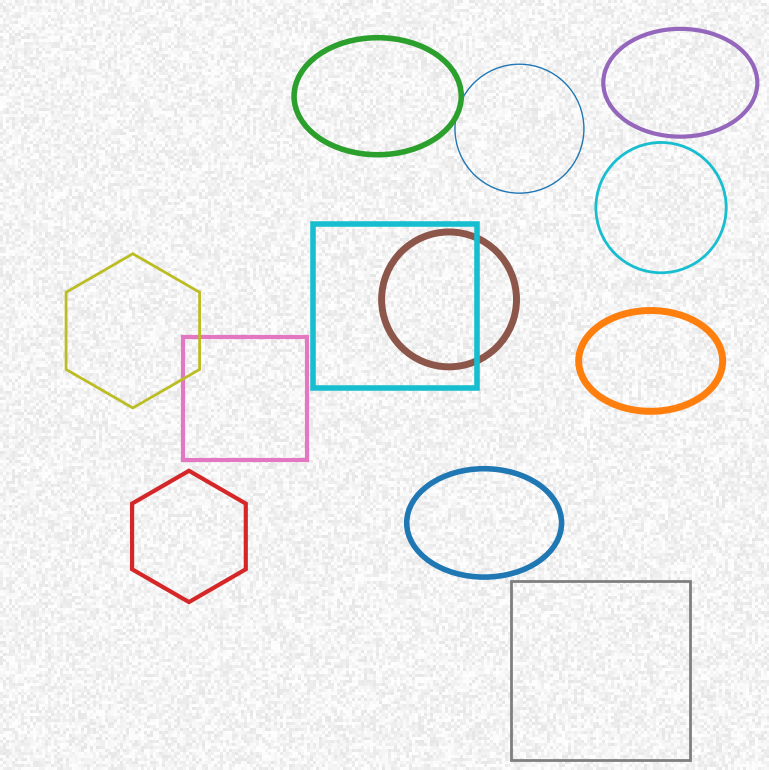[{"shape": "circle", "thickness": 0.5, "radius": 0.42, "center": [0.675, 0.833]}, {"shape": "oval", "thickness": 2, "radius": 0.5, "center": [0.629, 0.321]}, {"shape": "oval", "thickness": 2.5, "radius": 0.47, "center": [0.845, 0.531]}, {"shape": "oval", "thickness": 2, "radius": 0.54, "center": [0.49, 0.875]}, {"shape": "hexagon", "thickness": 1.5, "radius": 0.43, "center": [0.245, 0.303]}, {"shape": "oval", "thickness": 1.5, "radius": 0.5, "center": [0.884, 0.893]}, {"shape": "circle", "thickness": 2.5, "radius": 0.44, "center": [0.583, 0.611]}, {"shape": "square", "thickness": 1.5, "radius": 0.4, "center": [0.318, 0.482]}, {"shape": "square", "thickness": 1, "radius": 0.58, "center": [0.78, 0.129]}, {"shape": "hexagon", "thickness": 1, "radius": 0.5, "center": [0.173, 0.57]}, {"shape": "square", "thickness": 2, "radius": 0.53, "center": [0.513, 0.603]}, {"shape": "circle", "thickness": 1, "radius": 0.42, "center": [0.858, 0.73]}]